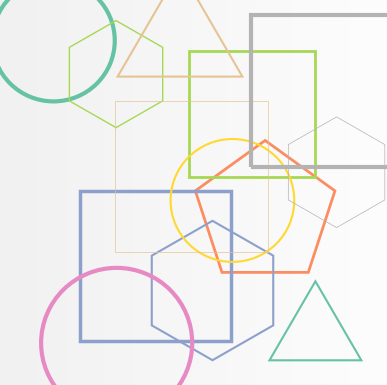[{"shape": "triangle", "thickness": 1.5, "radius": 0.68, "center": [0.814, 0.133]}, {"shape": "circle", "thickness": 3, "radius": 0.79, "center": [0.138, 0.895]}, {"shape": "pentagon", "thickness": 2, "radius": 0.95, "center": [0.684, 0.446]}, {"shape": "square", "thickness": 2.5, "radius": 0.97, "center": [0.401, 0.308]}, {"shape": "hexagon", "thickness": 1.5, "radius": 0.91, "center": [0.548, 0.245]}, {"shape": "circle", "thickness": 3, "radius": 0.97, "center": [0.301, 0.109]}, {"shape": "square", "thickness": 2, "radius": 0.81, "center": [0.65, 0.704]}, {"shape": "hexagon", "thickness": 1, "radius": 0.7, "center": [0.299, 0.807]}, {"shape": "circle", "thickness": 1.5, "radius": 0.8, "center": [0.6, 0.479]}, {"shape": "square", "thickness": 0.5, "radius": 0.98, "center": [0.494, 0.542]}, {"shape": "triangle", "thickness": 1.5, "radius": 0.93, "center": [0.465, 0.894]}, {"shape": "square", "thickness": 3, "radius": 0.98, "center": [0.846, 0.763]}, {"shape": "hexagon", "thickness": 0.5, "radius": 0.72, "center": [0.869, 0.553]}]